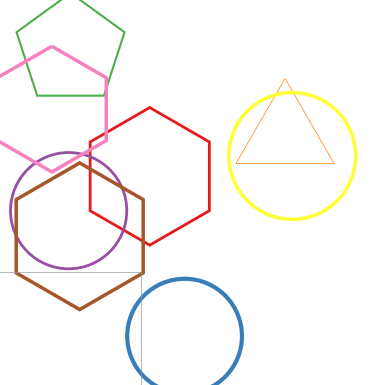[{"shape": "hexagon", "thickness": 2, "radius": 0.89, "center": [0.389, 0.542]}, {"shape": "circle", "thickness": 3, "radius": 0.75, "center": [0.479, 0.127]}, {"shape": "pentagon", "thickness": 1.5, "radius": 0.74, "center": [0.183, 0.871]}, {"shape": "circle", "thickness": 2, "radius": 0.75, "center": [0.178, 0.453]}, {"shape": "triangle", "thickness": 0.5, "radius": 0.74, "center": [0.74, 0.649]}, {"shape": "circle", "thickness": 2.5, "radius": 0.82, "center": [0.759, 0.595]}, {"shape": "hexagon", "thickness": 2.5, "radius": 0.95, "center": [0.207, 0.386]}, {"shape": "hexagon", "thickness": 2.5, "radius": 0.82, "center": [0.135, 0.717]}, {"shape": "square", "thickness": 0.5, "radius": 0.93, "center": [0.18, 0.108]}]